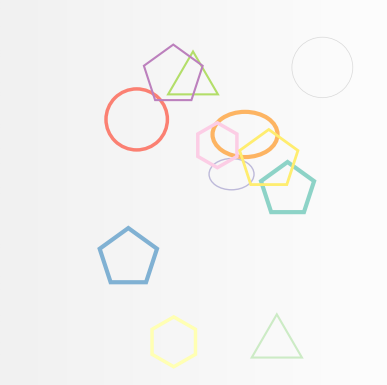[{"shape": "pentagon", "thickness": 3, "radius": 0.36, "center": [0.742, 0.507]}, {"shape": "hexagon", "thickness": 2.5, "radius": 0.32, "center": [0.448, 0.112]}, {"shape": "oval", "thickness": 1, "radius": 0.29, "center": [0.598, 0.548]}, {"shape": "circle", "thickness": 2.5, "radius": 0.4, "center": [0.353, 0.69]}, {"shape": "pentagon", "thickness": 3, "radius": 0.39, "center": [0.331, 0.33]}, {"shape": "oval", "thickness": 3, "radius": 0.42, "center": [0.632, 0.651]}, {"shape": "triangle", "thickness": 1.5, "radius": 0.37, "center": [0.498, 0.792]}, {"shape": "hexagon", "thickness": 2.5, "radius": 0.29, "center": [0.561, 0.623]}, {"shape": "circle", "thickness": 0.5, "radius": 0.39, "center": [0.832, 0.825]}, {"shape": "pentagon", "thickness": 1.5, "radius": 0.4, "center": [0.447, 0.804]}, {"shape": "triangle", "thickness": 1.5, "radius": 0.37, "center": [0.714, 0.109]}, {"shape": "pentagon", "thickness": 2, "radius": 0.4, "center": [0.694, 0.585]}]